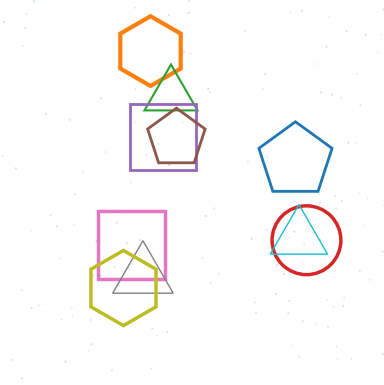[{"shape": "pentagon", "thickness": 2, "radius": 0.5, "center": [0.767, 0.584]}, {"shape": "hexagon", "thickness": 3, "radius": 0.45, "center": [0.391, 0.867]}, {"shape": "triangle", "thickness": 1.5, "radius": 0.4, "center": [0.444, 0.753]}, {"shape": "circle", "thickness": 2.5, "radius": 0.45, "center": [0.796, 0.376]}, {"shape": "square", "thickness": 2, "radius": 0.43, "center": [0.423, 0.644]}, {"shape": "pentagon", "thickness": 2, "radius": 0.39, "center": [0.458, 0.641]}, {"shape": "square", "thickness": 2.5, "radius": 0.44, "center": [0.342, 0.364]}, {"shape": "triangle", "thickness": 1, "radius": 0.45, "center": [0.371, 0.284]}, {"shape": "hexagon", "thickness": 2.5, "radius": 0.49, "center": [0.321, 0.252]}, {"shape": "triangle", "thickness": 1, "radius": 0.43, "center": [0.776, 0.383]}]